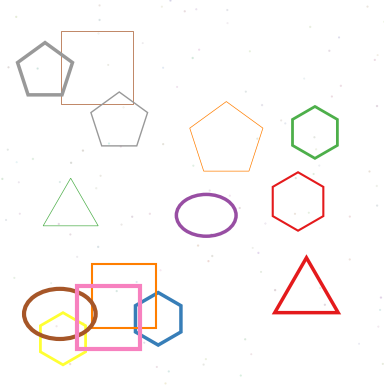[{"shape": "triangle", "thickness": 2.5, "radius": 0.48, "center": [0.796, 0.235]}, {"shape": "hexagon", "thickness": 1.5, "radius": 0.38, "center": [0.774, 0.477]}, {"shape": "hexagon", "thickness": 2.5, "radius": 0.34, "center": [0.411, 0.172]}, {"shape": "triangle", "thickness": 0.5, "radius": 0.41, "center": [0.184, 0.455]}, {"shape": "hexagon", "thickness": 2, "radius": 0.34, "center": [0.818, 0.656]}, {"shape": "oval", "thickness": 2.5, "radius": 0.39, "center": [0.536, 0.441]}, {"shape": "pentagon", "thickness": 0.5, "radius": 0.5, "center": [0.588, 0.636]}, {"shape": "square", "thickness": 1.5, "radius": 0.41, "center": [0.322, 0.23]}, {"shape": "hexagon", "thickness": 2, "radius": 0.34, "center": [0.164, 0.12]}, {"shape": "square", "thickness": 0.5, "radius": 0.47, "center": [0.252, 0.824]}, {"shape": "oval", "thickness": 3, "radius": 0.47, "center": [0.155, 0.185]}, {"shape": "square", "thickness": 3, "radius": 0.41, "center": [0.283, 0.175]}, {"shape": "pentagon", "thickness": 1, "radius": 0.39, "center": [0.31, 0.684]}, {"shape": "pentagon", "thickness": 2.5, "radius": 0.37, "center": [0.117, 0.814]}]